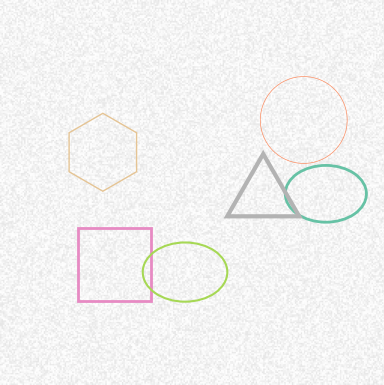[{"shape": "oval", "thickness": 2, "radius": 0.53, "center": [0.846, 0.497]}, {"shape": "circle", "thickness": 0.5, "radius": 0.56, "center": [0.789, 0.688]}, {"shape": "square", "thickness": 2, "radius": 0.47, "center": [0.297, 0.313]}, {"shape": "oval", "thickness": 1.5, "radius": 0.55, "center": [0.481, 0.293]}, {"shape": "hexagon", "thickness": 1, "radius": 0.51, "center": [0.267, 0.605]}, {"shape": "triangle", "thickness": 3, "radius": 0.54, "center": [0.684, 0.492]}]